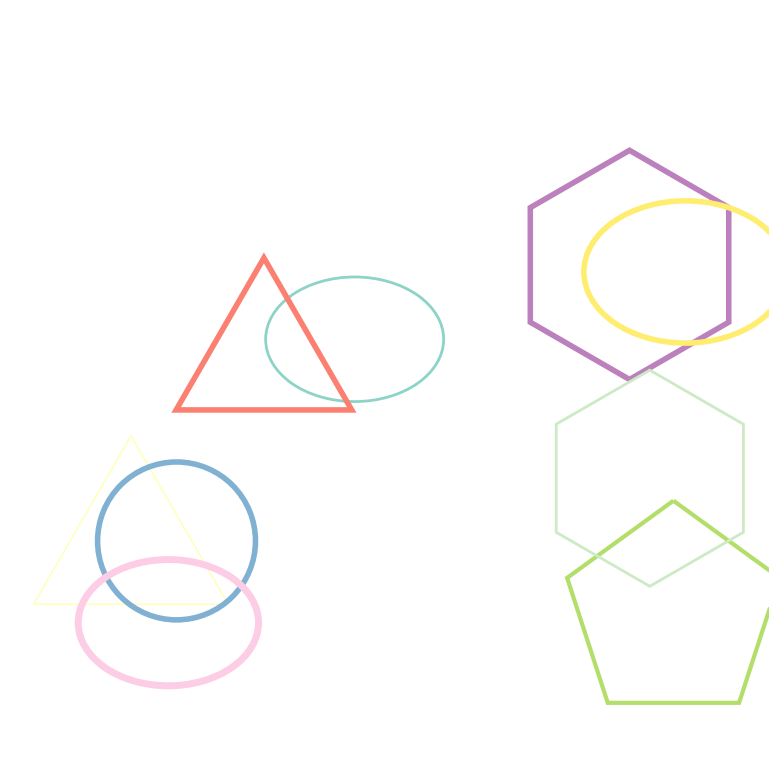[{"shape": "oval", "thickness": 1, "radius": 0.58, "center": [0.461, 0.559]}, {"shape": "triangle", "thickness": 0.5, "radius": 0.73, "center": [0.17, 0.288]}, {"shape": "triangle", "thickness": 2, "radius": 0.66, "center": [0.343, 0.533]}, {"shape": "circle", "thickness": 2, "radius": 0.51, "center": [0.229, 0.297]}, {"shape": "pentagon", "thickness": 1.5, "radius": 0.73, "center": [0.875, 0.205]}, {"shape": "oval", "thickness": 2.5, "radius": 0.59, "center": [0.219, 0.191]}, {"shape": "hexagon", "thickness": 2, "radius": 0.74, "center": [0.818, 0.656]}, {"shape": "hexagon", "thickness": 1, "radius": 0.7, "center": [0.844, 0.379]}, {"shape": "oval", "thickness": 2, "radius": 0.66, "center": [0.89, 0.647]}]